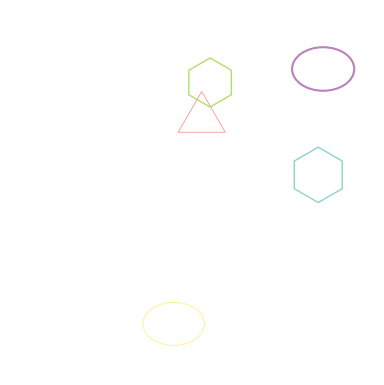[{"shape": "hexagon", "thickness": 1, "radius": 0.36, "center": [0.827, 0.546]}, {"shape": "triangle", "thickness": 0.5, "radius": 0.35, "center": [0.524, 0.692]}, {"shape": "hexagon", "thickness": 1, "radius": 0.32, "center": [0.546, 0.786]}, {"shape": "oval", "thickness": 1.5, "radius": 0.4, "center": [0.839, 0.821]}, {"shape": "oval", "thickness": 0.5, "radius": 0.4, "center": [0.451, 0.159]}]